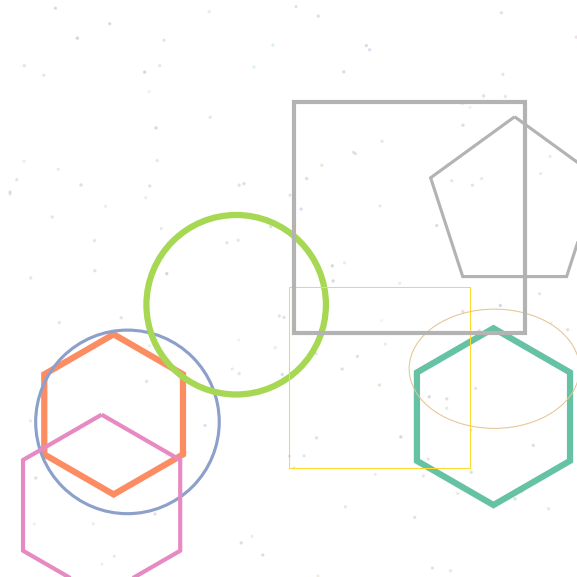[{"shape": "hexagon", "thickness": 3, "radius": 0.77, "center": [0.855, 0.278]}, {"shape": "hexagon", "thickness": 3, "radius": 0.69, "center": [0.197, 0.282]}, {"shape": "circle", "thickness": 1.5, "radius": 0.79, "center": [0.221, 0.269]}, {"shape": "hexagon", "thickness": 2, "radius": 0.79, "center": [0.176, 0.124]}, {"shape": "circle", "thickness": 3, "radius": 0.78, "center": [0.409, 0.471]}, {"shape": "square", "thickness": 0.5, "radius": 0.78, "center": [0.658, 0.345]}, {"shape": "oval", "thickness": 0.5, "radius": 0.74, "center": [0.856, 0.361]}, {"shape": "pentagon", "thickness": 1.5, "radius": 0.76, "center": [0.891, 0.644]}, {"shape": "square", "thickness": 2, "radius": 1.0, "center": [0.708, 0.623]}]